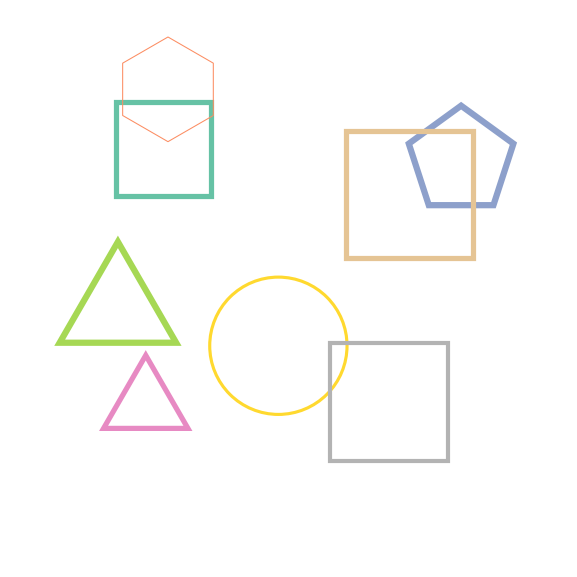[{"shape": "square", "thickness": 2.5, "radius": 0.41, "center": [0.283, 0.741]}, {"shape": "hexagon", "thickness": 0.5, "radius": 0.45, "center": [0.291, 0.844]}, {"shape": "pentagon", "thickness": 3, "radius": 0.48, "center": [0.798, 0.721]}, {"shape": "triangle", "thickness": 2.5, "radius": 0.42, "center": [0.252, 0.3]}, {"shape": "triangle", "thickness": 3, "radius": 0.58, "center": [0.204, 0.464]}, {"shape": "circle", "thickness": 1.5, "radius": 0.59, "center": [0.482, 0.4]}, {"shape": "square", "thickness": 2.5, "radius": 0.55, "center": [0.709, 0.662]}, {"shape": "square", "thickness": 2, "radius": 0.51, "center": [0.674, 0.302]}]